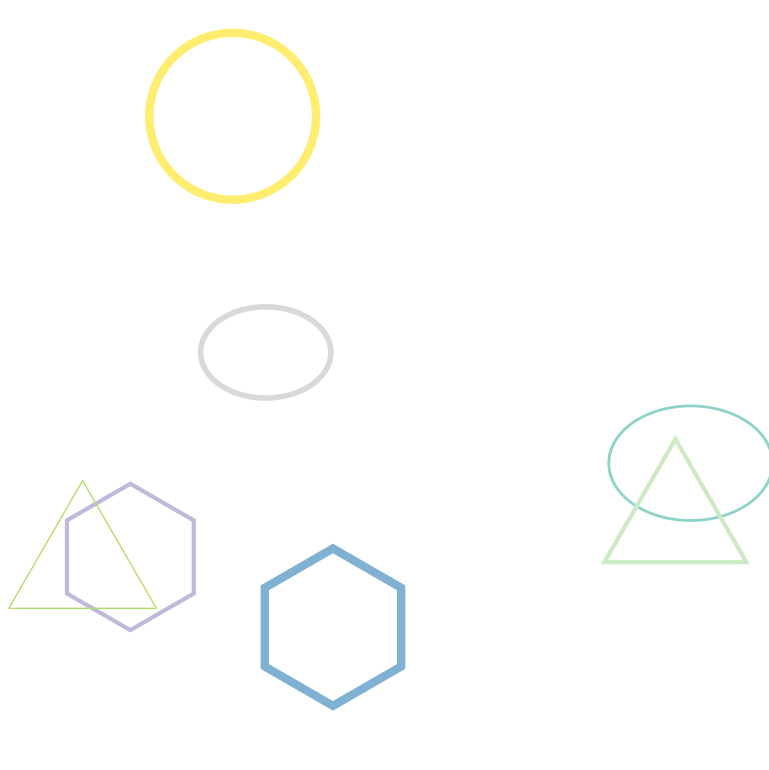[{"shape": "oval", "thickness": 1, "radius": 0.53, "center": [0.897, 0.398]}, {"shape": "hexagon", "thickness": 1.5, "radius": 0.48, "center": [0.169, 0.277]}, {"shape": "hexagon", "thickness": 3, "radius": 0.51, "center": [0.432, 0.186]}, {"shape": "triangle", "thickness": 0.5, "radius": 0.55, "center": [0.107, 0.265]}, {"shape": "oval", "thickness": 2, "radius": 0.42, "center": [0.345, 0.542]}, {"shape": "triangle", "thickness": 1.5, "radius": 0.53, "center": [0.877, 0.323]}, {"shape": "circle", "thickness": 3, "radius": 0.54, "center": [0.302, 0.849]}]